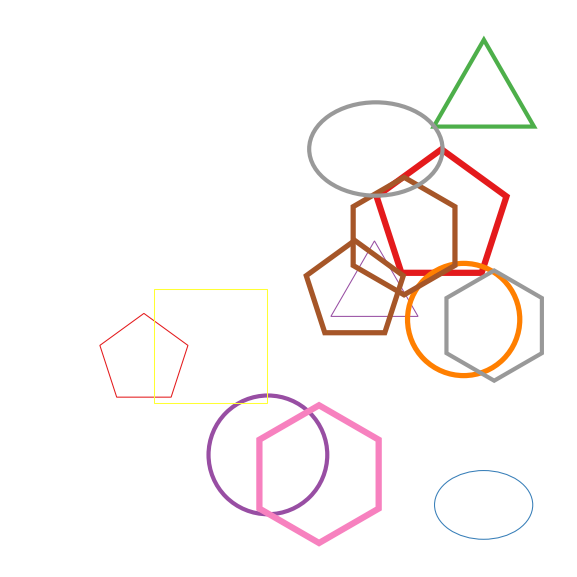[{"shape": "pentagon", "thickness": 0.5, "radius": 0.4, "center": [0.249, 0.376]}, {"shape": "pentagon", "thickness": 3, "radius": 0.59, "center": [0.765, 0.622]}, {"shape": "oval", "thickness": 0.5, "radius": 0.43, "center": [0.837, 0.125]}, {"shape": "triangle", "thickness": 2, "radius": 0.5, "center": [0.838, 0.83]}, {"shape": "triangle", "thickness": 0.5, "radius": 0.44, "center": [0.648, 0.495]}, {"shape": "circle", "thickness": 2, "radius": 0.51, "center": [0.464, 0.211]}, {"shape": "circle", "thickness": 2.5, "radius": 0.49, "center": [0.803, 0.446]}, {"shape": "square", "thickness": 0.5, "radius": 0.49, "center": [0.364, 0.4]}, {"shape": "pentagon", "thickness": 2.5, "radius": 0.44, "center": [0.614, 0.494]}, {"shape": "hexagon", "thickness": 2.5, "radius": 0.51, "center": [0.7, 0.59]}, {"shape": "hexagon", "thickness": 3, "radius": 0.6, "center": [0.552, 0.178]}, {"shape": "oval", "thickness": 2, "radius": 0.58, "center": [0.651, 0.741]}, {"shape": "hexagon", "thickness": 2, "radius": 0.48, "center": [0.856, 0.435]}]